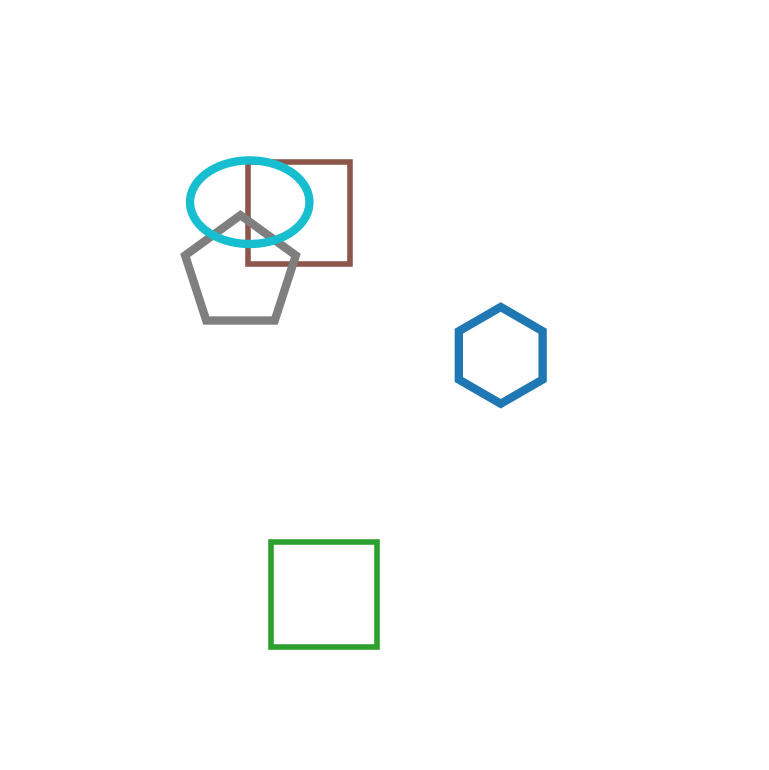[{"shape": "hexagon", "thickness": 3, "radius": 0.31, "center": [0.65, 0.538]}, {"shape": "square", "thickness": 2, "radius": 0.34, "center": [0.421, 0.228]}, {"shape": "square", "thickness": 2, "radius": 0.33, "center": [0.388, 0.724]}, {"shape": "pentagon", "thickness": 3, "radius": 0.38, "center": [0.312, 0.645]}, {"shape": "oval", "thickness": 3, "radius": 0.39, "center": [0.324, 0.737]}]